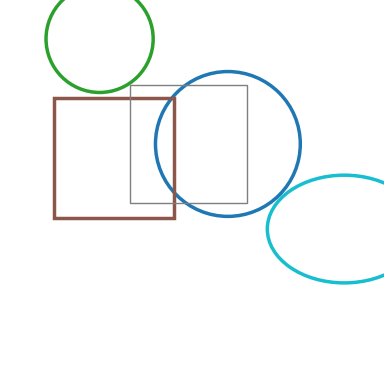[{"shape": "circle", "thickness": 2.5, "radius": 0.94, "center": [0.592, 0.626]}, {"shape": "circle", "thickness": 2.5, "radius": 0.7, "center": [0.259, 0.899]}, {"shape": "square", "thickness": 2.5, "radius": 0.78, "center": [0.296, 0.591]}, {"shape": "square", "thickness": 1, "radius": 0.76, "center": [0.49, 0.626]}, {"shape": "oval", "thickness": 2.5, "radius": 1.0, "center": [0.894, 0.405]}]